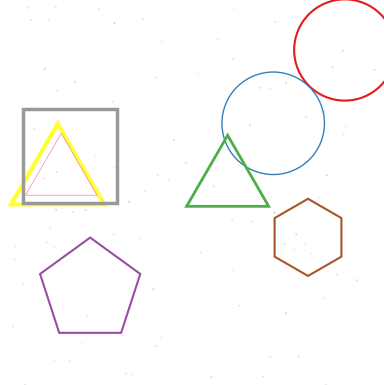[{"shape": "circle", "thickness": 1.5, "radius": 0.66, "center": [0.896, 0.87]}, {"shape": "circle", "thickness": 1, "radius": 0.67, "center": [0.71, 0.68]}, {"shape": "triangle", "thickness": 2, "radius": 0.62, "center": [0.591, 0.526]}, {"shape": "pentagon", "thickness": 1.5, "radius": 0.68, "center": [0.234, 0.246]}, {"shape": "triangle", "thickness": 3, "radius": 0.7, "center": [0.15, 0.539]}, {"shape": "hexagon", "thickness": 1.5, "radius": 0.5, "center": [0.8, 0.383]}, {"shape": "triangle", "thickness": 0.5, "radius": 0.54, "center": [0.159, 0.547]}, {"shape": "square", "thickness": 2.5, "radius": 0.61, "center": [0.182, 0.595]}]